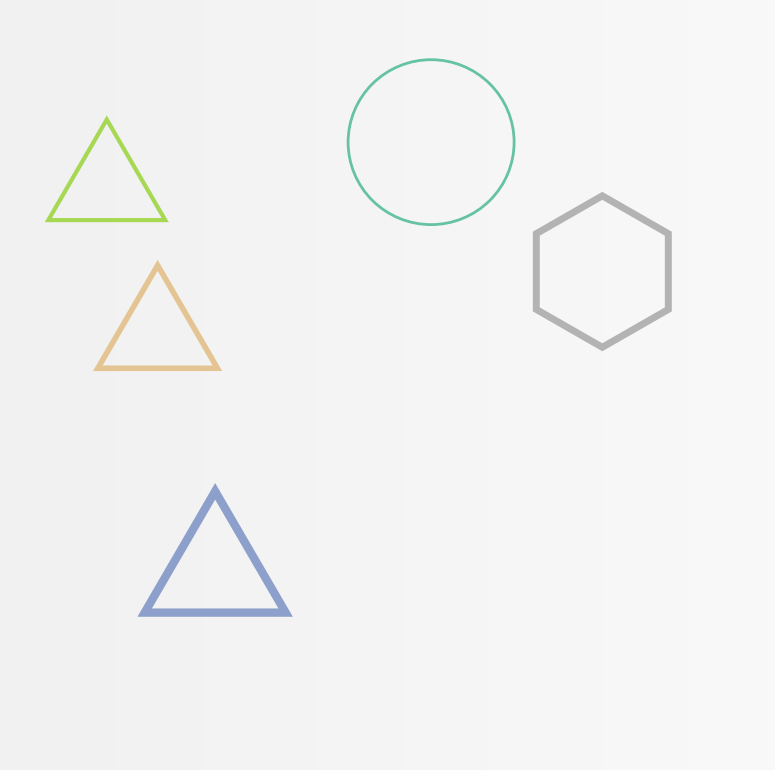[{"shape": "circle", "thickness": 1, "radius": 0.54, "center": [0.556, 0.815]}, {"shape": "triangle", "thickness": 3, "radius": 0.53, "center": [0.278, 0.257]}, {"shape": "triangle", "thickness": 1.5, "radius": 0.44, "center": [0.138, 0.758]}, {"shape": "triangle", "thickness": 2, "radius": 0.45, "center": [0.203, 0.566]}, {"shape": "hexagon", "thickness": 2.5, "radius": 0.49, "center": [0.777, 0.647]}]